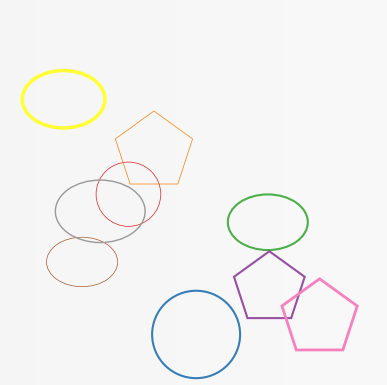[{"shape": "circle", "thickness": 0.5, "radius": 0.42, "center": [0.331, 0.496]}, {"shape": "circle", "thickness": 1.5, "radius": 0.57, "center": [0.506, 0.131]}, {"shape": "oval", "thickness": 1.5, "radius": 0.52, "center": [0.691, 0.423]}, {"shape": "pentagon", "thickness": 1.5, "radius": 0.48, "center": [0.695, 0.251]}, {"shape": "pentagon", "thickness": 0.5, "radius": 0.52, "center": [0.397, 0.607]}, {"shape": "oval", "thickness": 2.5, "radius": 0.53, "center": [0.164, 0.742]}, {"shape": "oval", "thickness": 0.5, "radius": 0.46, "center": [0.212, 0.32]}, {"shape": "pentagon", "thickness": 2, "radius": 0.51, "center": [0.825, 0.174]}, {"shape": "oval", "thickness": 1, "radius": 0.58, "center": [0.259, 0.451]}]